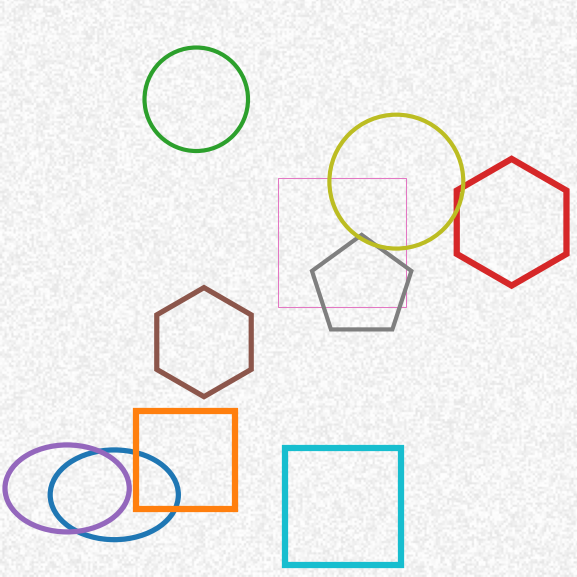[{"shape": "oval", "thickness": 2.5, "radius": 0.55, "center": [0.198, 0.142]}, {"shape": "square", "thickness": 3, "radius": 0.43, "center": [0.321, 0.203]}, {"shape": "circle", "thickness": 2, "radius": 0.45, "center": [0.34, 0.827]}, {"shape": "hexagon", "thickness": 3, "radius": 0.55, "center": [0.886, 0.614]}, {"shape": "oval", "thickness": 2.5, "radius": 0.54, "center": [0.116, 0.153]}, {"shape": "hexagon", "thickness": 2.5, "radius": 0.47, "center": [0.353, 0.407]}, {"shape": "square", "thickness": 0.5, "radius": 0.56, "center": [0.592, 0.579]}, {"shape": "pentagon", "thickness": 2, "radius": 0.45, "center": [0.626, 0.502]}, {"shape": "circle", "thickness": 2, "radius": 0.58, "center": [0.686, 0.685]}, {"shape": "square", "thickness": 3, "radius": 0.51, "center": [0.594, 0.122]}]